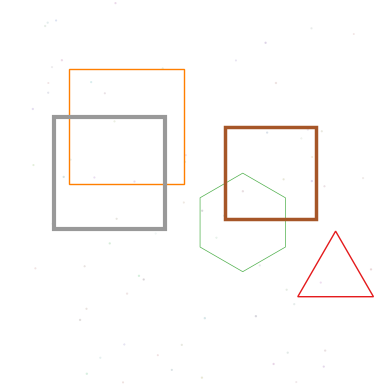[{"shape": "triangle", "thickness": 1, "radius": 0.57, "center": [0.872, 0.286]}, {"shape": "hexagon", "thickness": 0.5, "radius": 0.64, "center": [0.63, 0.422]}, {"shape": "square", "thickness": 1, "radius": 0.74, "center": [0.329, 0.672]}, {"shape": "square", "thickness": 2.5, "radius": 0.59, "center": [0.704, 0.551]}, {"shape": "square", "thickness": 3, "radius": 0.72, "center": [0.285, 0.551]}]